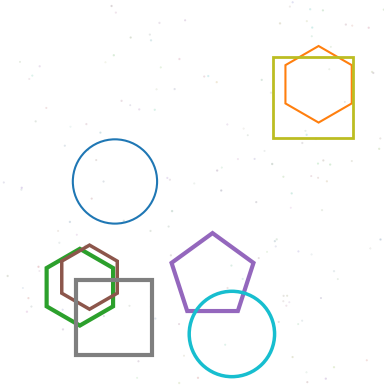[{"shape": "circle", "thickness": 1.5, "radius": 0.55, "center": [0.299, 0.529]}, {"shape": "hexagon", "thickness": 1.5, "radius": 0.5, "center": [0.828, 0.781]}, {"shape": "hexagon", "thickness": 3, "radius": 0.5, "center": [0.207, 0.254]}, {"shape": "pentagon", "thickness": 3, "radius": 0.56, "center": [0.552, 0.283]}, {"shape": "hexagon", "thickness": 2.5, "radius": 0.42, "center": [0.232, 0.28]}, {"shape": "square", "thickness": 3, "radius": 0.49, "center": [0.297, 0.175]}, {"shape": "square", "thickness": 2, "radius": 0.52, "center": [0.813, 0.746]}, {"shape": "circle", "thickness": 2.5, "radius": 0.55, "center": [0.602, 0.133]}]